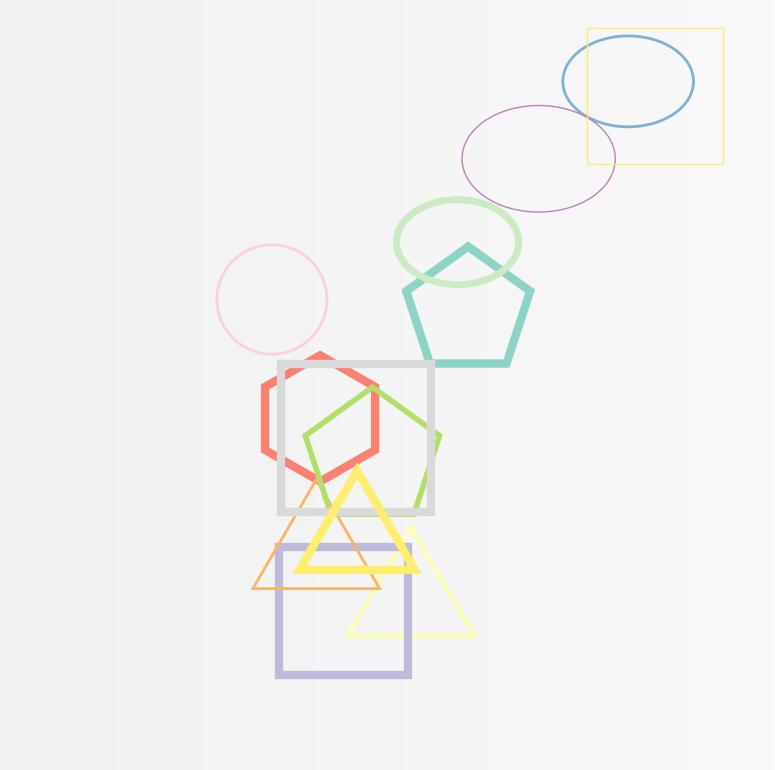[{"shape": "pentagon", "thickness": 3, "radius": 0.42, "center": [0.604, 0.596]}, {"shape": "triangle", "thickness": 1.5, "radius": 0.47, "center": [0.53, 0.221]}, {"shape": "square", "thickness": 3, "radius": 0.42, "center": [0.443, 0.206]}, {"shape": "hexagon", "thickness": 3, "radius": 0.41, "center": [0.413, 0.457]}, {"shape": "oval", "thickness": 1, "radius": 0.42, "center": [0.811, 0.894]}, {"shape": "triangle", "thickness": 1, "radius": 0.47, "center": [0.408, 0.283]}, {"shape": "pentagon", "thickness": 2, "radius": 0.46, "center": [0.481, 0.406]}, {"shape": "circle", "thickness": 1, "radius": 0.36, "center": [0.351, 0.611]}, {"shape": "square", "thickness": 3, "radius": 0.48, "center": [0.459, 0.431]}, {"shape": "oval", "thickness": 0.5, "radius": 0.49, "center": [0.695, 0.794]}, {"shape": "oval", "thickness": 2.5, "radius": 0.39, "center": [0.59, 0.686]}, {"shape": "triangle", "thickness": 3, "radius": 0.43, "center": [0.461, 0.303]}, {"shape": "square", "thickness": 0.5, "radius": 0.44, "center": [0.845, 0.875]}]